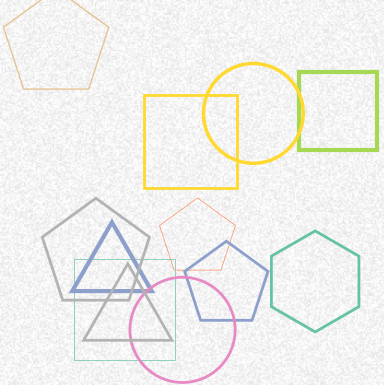[{"shape": "hexagon", "thickness": 2, "radius": 0.66, "center": [0.819, 0.269]}, {"shape": "square", "thickness": 0.5, "radius": 0.65, "center": [0.324, 0.196]}, {"shape": "pentagon", "thickness": 0.5, "radius": 0.52, "center": [0.513, 0.382]}, {"shape": "triangle", "thickness": 3, "radius": 0.6, "center": [0.291, 0.304]}, {"shape": "pentagon", "thickness": 2, "radius": 0.57, "center": [0.588, 0.26]}, {"shape": "circle", "thickness": 2, "radius": 0.68, "center": [0.474, 0.143]}, {"shape": "square", "thickness": 3, "radius": 0.51, "center": [0.879, 0.711]}, {"shape": "circle", "thickness": 2.5, "radius": 0.65, "center": [0.658, 0.705]}, {"shape": "square", "thickness": 2, "radius": 0.6, "center": [0.495, 0.632]}, {"shape": "pentagon", "thickness": 1, "radius": 0.72, "center": [0.146, 0.885]}, {"shape": "triangle", "thickness": 2, "radius": 0.66, "center": [0.332, 0.182]}, {"shape": "pentagon", "thickness": 2, "radius": 0.73, "center": [0.249, 0.339]}]